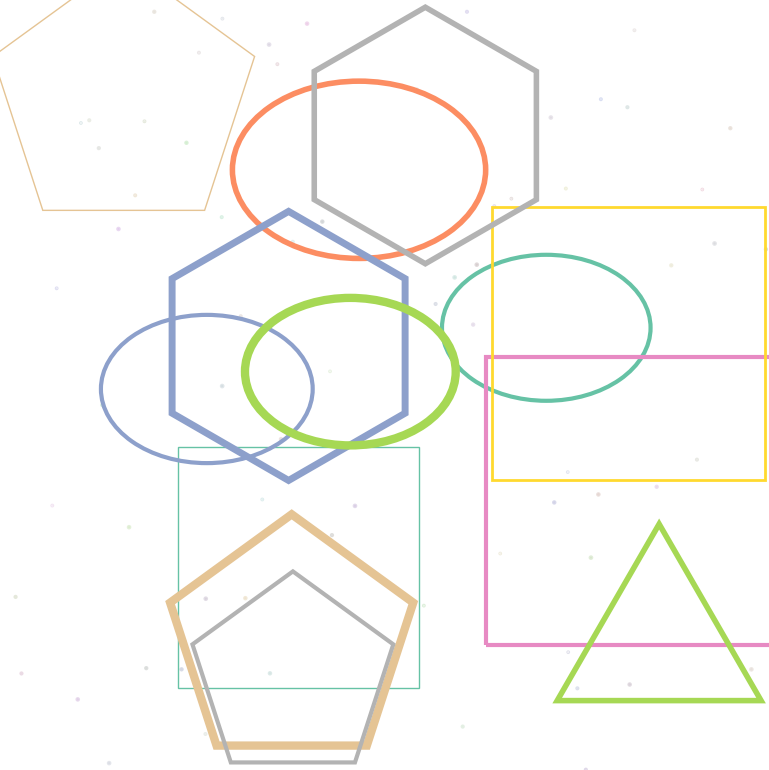[{"shape": "square", "thickness": 0.5, "radius": 0.78, "center": [0.387, 0.263]}, {"shape": "oval", "thickness": 1.5, "radius": 0.68, "center": [0.709, 0.574]}, {"shape": "oval", "thickness": 2, "radius": 0.82, "center": [0.466, 0.779]}, {"shape": "oval", "thickness": 1.5, "radius": 0.69, "center": [0.269, 0.495]}, {"shape": "hexagon", "thickness": 2.5, "radius": 0.87, "center": [0.375, 0.551]}, {"shape": "square", "thickness": 1.5, "radius": 0.94, "center": [0.819, 0.349]}, {"shape": "oval", "thickness": 3, "radius": 0.68, "center": [0.455, 0.517]}, {"shape": "triangle", "thickness": 2, "radius": 0.76, "center": [0.856, 0.167]}, {"shape": "square", "thickness": 1, "radius": 0.88, "center": [0.816, 0.554]}, {"shape": "pentagon", "thickness": 0.5, "radius": 0.89, "center": [0.161, 0.871]}, {"shape": "pentagon", "thickness": 3, "radius": 0.83, "center": [0.379, 0.166]}, {"shape": "hexagon", "thickness": 2, "radius": 0.83, "center": [0.552, 0.824]}, {"shape": "pentagon", "thickness": 1.5, "radius": 0.69, "center": [0.38, 0.121]}]